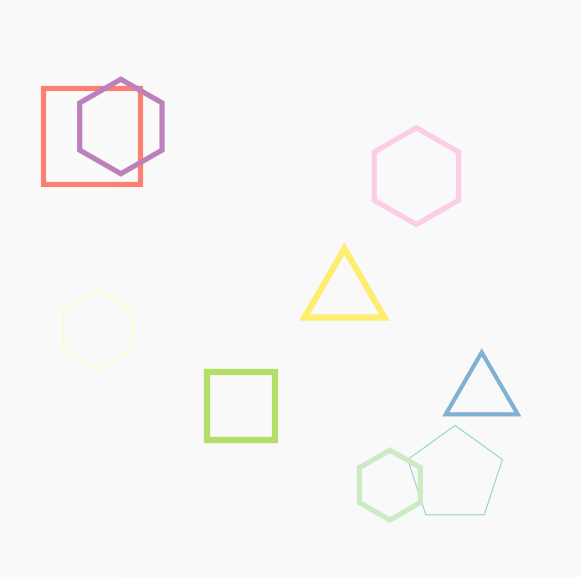[{"shape": "pentagon", "thickness": 0.5, "radius": 0.43, "center": [0.783, 0.177]}, {"shape": "hexagon", "thickness": 0.5, "radius": 0.34, "center": [0.169, 0.428]}, {"shape": "square", "thickness": 2.5, "radius": 0.42, "center": [0.157, 0.764]}, {"shape": "triangle", "thickness": 2, "radius": 0.36, "center": [0.829, 0.317]}, {"shape": "square", "thickness": 3, "radius": 0.29, "center": [0.414, 0.297]}, {"shape": "hexagon", "thickness": 2.5, "radius": 0.42, "center": [0.716, 0.694]}, {"shape": "hexagon", "thickness": 2.5, "radius": 0.41, "center": [0.208, 0.78]}, {"shape": "hexagon", "thickness": 2.5, "radius": 0.3, "center": [0.671, 0.159]}, {"shape": "triangle", "thickness": 3, "radius": 0.4, "center": [0.593, 0.489]}]